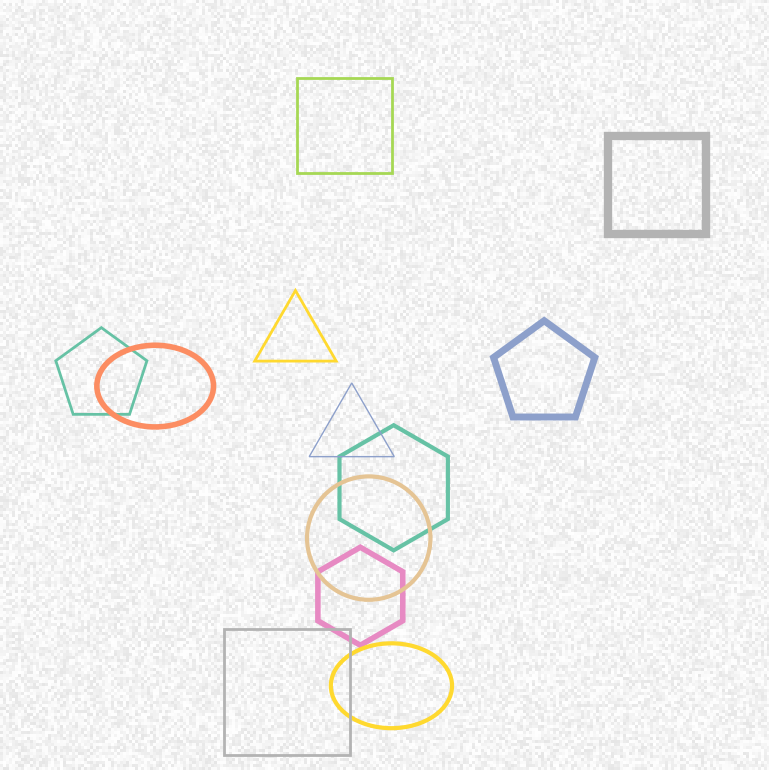[{"shape": "pentagon", "thickness": 1, "radius": 0.31, "center": [0.132, 0.512]}, {"shape": "hexagon", "thickness": 1.5, "radius": 0.41, "center": [0.511, 0.367]}, {"shape": "oval", "thickness": 2, "radius": 0.38, "center": [0.202, 0.499]}, {"shape": "pentagon", "thickness": 2.5, "radius": 0.35, "center": [0.707, 0.514]}, {"shape": "triangle", "thickness": 0.5, "radius": 0.32, "center": [0.457, 0.439]}, {"shape": "hexagon", "thickness": 2, "radius": 0.32, "center": [0.468, 0.226]}, {"shape": "square", "thickness": 1, "radius": 0.31, "center": [0.447, 0.837]}, {"shape": "triangle", "thickness": 1, "radius": 0.31, "center": [0.384, 0.562]}, {"shape": "oval", "thickness": 1.5, "radius": 0.39, "center": [0.508, 0.109]}, {"shape": "circle", "thickness": 1.5, "radius": 0.4, "center": [0.479, 0.301]}, {"shape": "square", "thickness": 3, "radius": 0.32, "center": [0.854, 0.759]}, {"shape": "square", "thickness": 1, "radius": 0.41, "center": [0.373, 0.101]}]